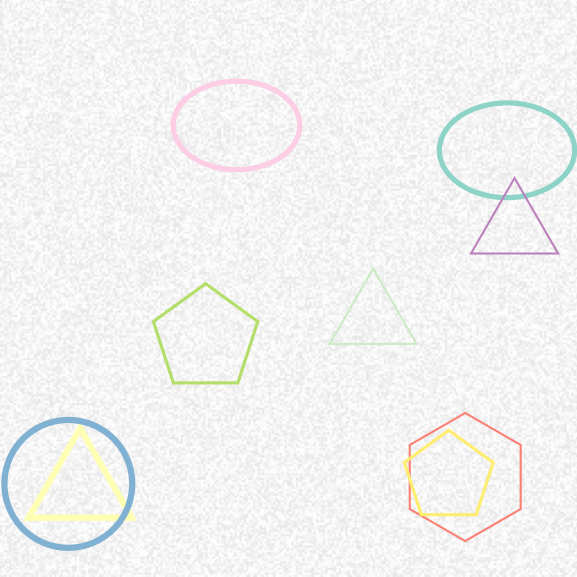[{"shape": "oval", "thickness": 2.5, "radius": 0.59, "center": [0.878, 0.739]}, {"shape": "triangle", "thickness": 3, "radius": 0.52, "center": [0.139, 0.154]}, {"shape": "hexagon", "thickness": 1, "radius": 0.55, "center": [0.806, 0.173]}, {"shape": "circle", "thickness": 3, "radius": 0.55, "center": [0.118, 0.161]}, {"shape": "pentagon", "thickness": 1.5, "radius": 0.48, "center": [0.356, 0.413]}, {"shape": "oval", "thickness": 2.5, "radius": 0.55, "center": [0.409, 0.782]}, {"shape": "triangle", "thickness": 1, "radius": 0.44, "center": [0.891, 0.604]}, {"shape": "triangle", "thickness": 1, "radius": 0.43, "center": [0.646, 0.447]}, {"shape": "pentagon", "thickness": 1.5, "radius": 0.4, "center": [0.777, 0.173]}]